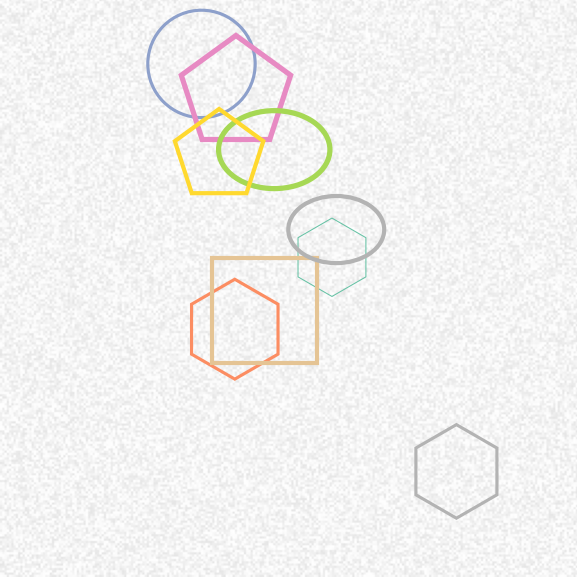[{"shape": "hexagon", "thickness": 0.5, "radius": 0.34, "center": [0.575, 0.554]}, {"shape": "hexagon", "thickness": 1.5, "radius": 0.43, "center": [0.407, 0.429]}, {"shape": "circle", "thickness": 1.5, "radius": 0.46, "center": [0.349, 0.888]}, {"shape": "pentagon", "thickness": 2.5, "radius": 0.5, "center": [0.409, 0.838]}, {"shape": "oval", "thickness": 2.5, "radius": 0.48, "center": [0.475, 0.74]}, {"shape": "pentagon", "thickness": 2, "radius": 0.4, "center": [0.379, 0.73]}, {"shape": "square", "thickness": 2, "radius": 0.45, "center": [0.458, 0.462]}, {"shape": "hexagon", "thickness": 1.5, "radius": 0.41, "center": [0.79, 0.183]}, {"shape": "oval", "thickness": 2, "radius": 0.42, "center": [0.582, 0.602]}]